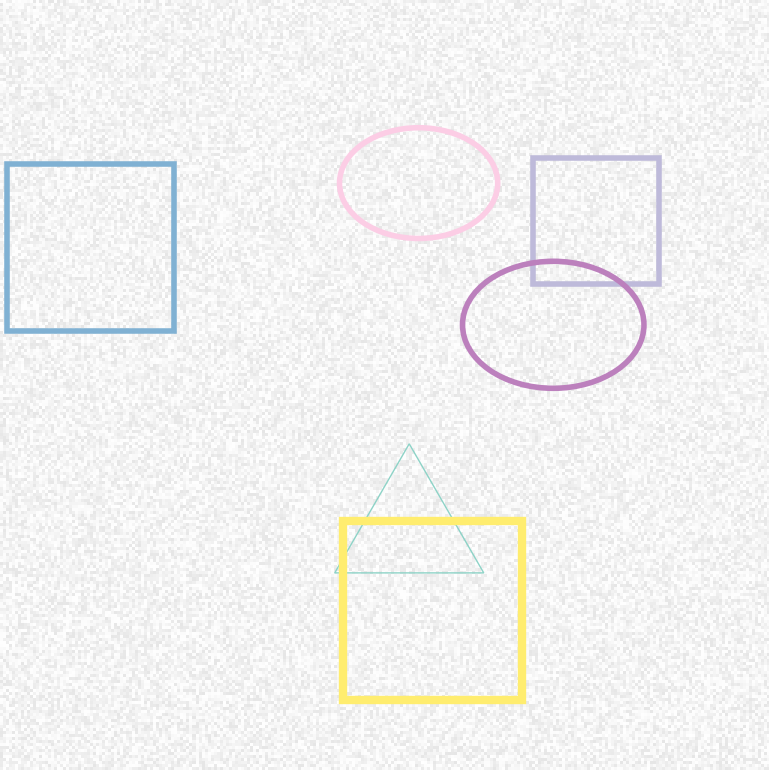[{"shape": "triangle", "thickness": 0.5, "radius": 0.56, "center": [0.531, 0.312]}, {"shape": "square", "thickness": 2, "radius": 0.41, "center": [0.774, 0.713]}, {"shape": "square", "thickness": 2, "radius": 0.54, "center": [0.118, 0.678]}, {"shape": "oval", "thickness": 2, "radius": 0.51, "center": [0.544, 0.762]}, {"shape": "oval", "thickness": 2, "radius": 0.59, "center": [0.718, 0.578]}, {"shape": "square", "thickness": 3, "radius": 0.58, "center": [0.562, 0.207]}]